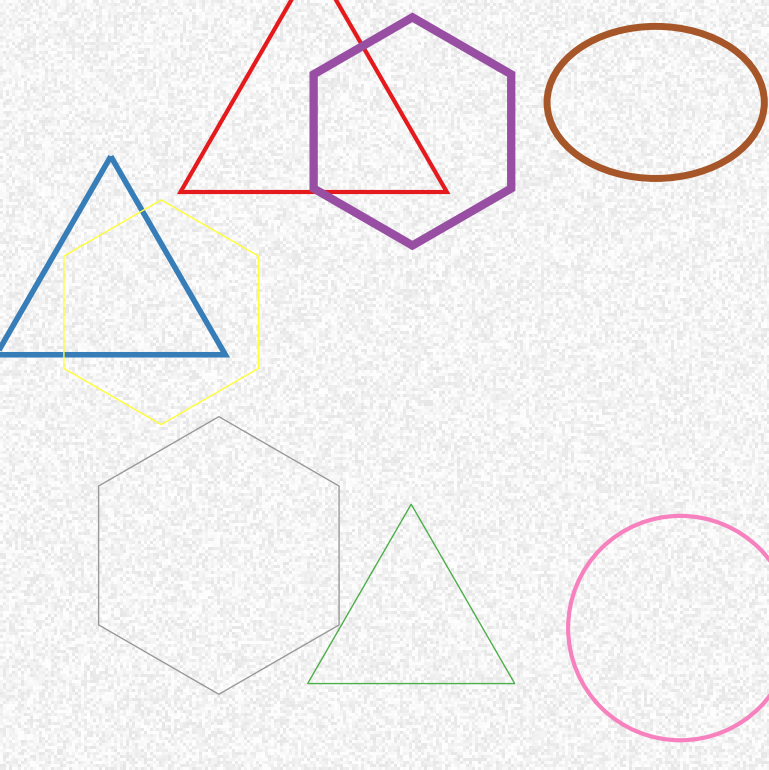[{"shape": "triangle", "thickness": 1.5, "radius": 1.0, "center": [0.407, 0.85]}, {"shape": "triangle", "thickness": 2, "radius": 0.86, "center": [0.144, 0.625]}, {"shape": "triangle", "thickness": 0.5, "radius": 0.78, "center": [0.534, 0.19]}, {"shape": "hexagon", "thickness": 3, "radius": 0.74, "center": [0.536, 0.829]}, {"shape": "hexagon", "thickness": 0.5, "radius": 0.73, "center": [0.209, 0.594]}, {"shape": "oval", "thickness": 2.5, "radius": 0.71, "center": [0.852, 0.867]}, {"shape": "circle", "thickness": 1.5, "radius": 0.73, "center": [0.884, 0.184]}, {"shape": "hexagon", "thickness": 0.5, "radius": 0.9, "center": [0.284, 0.279]}]